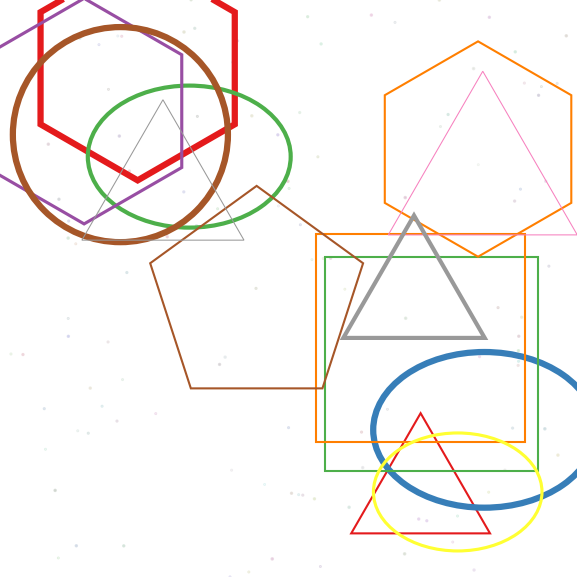[{"shape": "hexagon", "thickness": 3, "radius": 0.97, "center": [0.238, 0.881]}, {"shape": "triangle", "thickness": 1, "radius": 0.69, "center": [0.728, 0.145]}, {"shape": "oval", "thickness": 3, "radius": 0.96, "center": [0.839, 0.255]}, {"shape": "oval", "thickness": 2, "radius": 0.88, "center": [0.328, 0.728]}, {"shape": "square", "thickness": 1, "radius": 0.92, "center": [0.747, 0.369]}, {"shape": "hexagon", "thickness": 1.5, "radius": 0.98, "center": [0.146, 0.807]}, {"shape": "square", "thickness": 1, "radius": 0.9, "center": [0.727, 0.414]}, {"shape": "hexagon", "thickness": 1, "radius": 0.93, "center": [0.828, 0.741]}, {"shape": "oval", "thickness": 1.5, "radius": 0.73, "center": [0.793, 0.147]}, {"shape": "circle", "thickness": 3, "radius": 0.93, "center": [0.208, 0.766]}, {"shape": "pentagon", "thickness": 1, "radius": 0.97, "center": [0.444, 0.483]}, {"shape": "triangle", "thickness": 0.5, "radius": 0.94, "center": [0.836, 0.687]}, {"shape": "triangle", "thickness": 2, "radius": 0.71, "center": [0.717, 0.485]}, {"shape": "triangle", "thickness": 0.5, "radius": 0.81, "center": [0.282, 0.664]}]